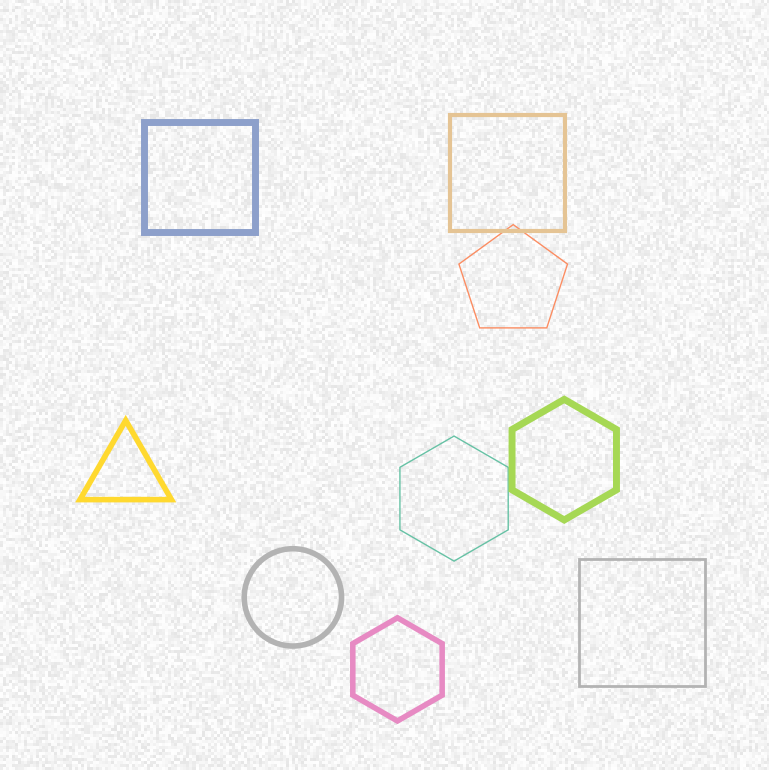[{"shape": "hexagon", "thickness": 0.5, "radius": 0.41, "center": [0.59, 0.353]}, {"shape": "pentagon", "thickness": 0.5, "radius": 0.37, "center": [0.667, 0.634]}, {"shape": "square", "thickness": 2.5, "radius": 0.36, "center": [0.26, 0.77]}, {"shape": "hexagon", "thickness": 2, "radius": 0.33, "center": [0.516, 0.131]}, {"shape": "hexagon", "thickness": 2.5, "radius": 0.39, "center": [0.733, 0.403]}, {"shape": "triangle", "thickness": 2, "radius": 0.34, "center": [0.163, 0.385]}, {"shape": "square", "thickness": 1.5, "radius": 0.38, "center": [0.659, 0.775]}, {"shape": "circle", "thickness": 2, "radius": 0.32, "center": [0.38, 0.224]}, {"shape": "square", "thickness": 1, "radius": 0.41, "center": [0.834, 0.191]}]